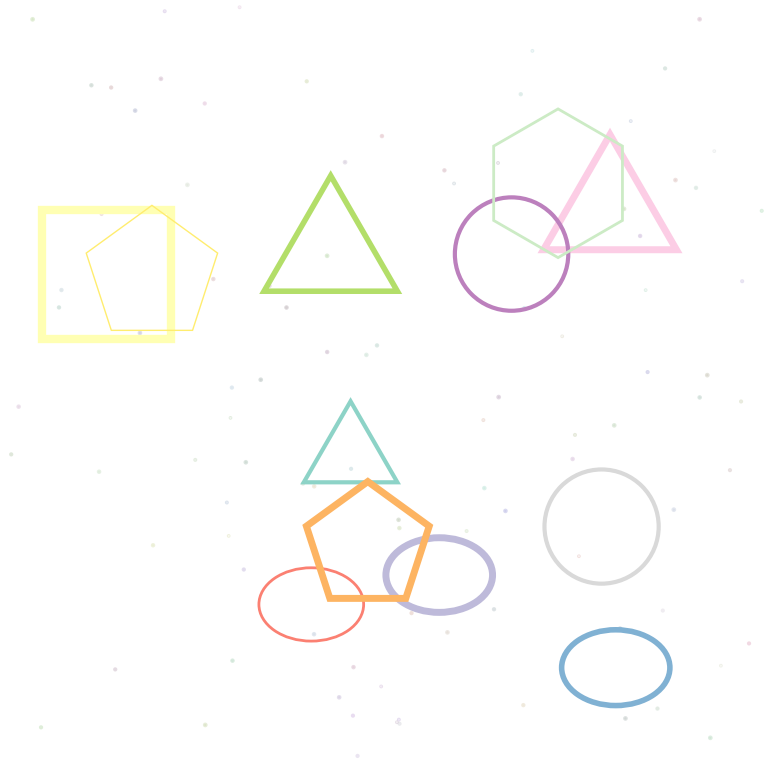[{"shape": "triangle", "thickness": 1.5, "radius": 0.35, "center": [0.455, 0.409]}, {"shape": "square", "thickness": 3, "radius": 0.42, "center": [0.138, 0.644]}, {"shape": "oval", "thickness": 2.5, "radius": 0.35, "center": [0.57, 0.253]}, {"shape": "oval", "thickness": 1, "radius": 0.34, "center": [0.404, 0.215]}, {"shape": "oval", "thickness": 2, "radius": 0.35, "center": [0.8, 0.133]}, {"shape": "pentagon", "thickness": 2.5, "radius": 0.42, "center": [0.478, 0.291]}, {"shape": "triangle", "thickness": 2, "radius": 0.5, "center": [0.429, 0.672]}, {"shape": "triangle", "thickness": 2.5, "radius": 0.5, "center": [0.792, 0.725]}, {"shape": "circle", "thickness": 1.5, "radius": 0.37, "center": [0.781, 0.316]}, {"shape": "circle", "thickness": 1.5, "radius": 0.37, "center": [0.664, 0.67]}, {"shape": "hexagon", "thickness": 1, "radius": 0.48, "center": [0.725, 0.762]}, {"shape": "pentagon", "thickness": 0.5, "radius": 0.45, "center": [0.197, 0.644]}]